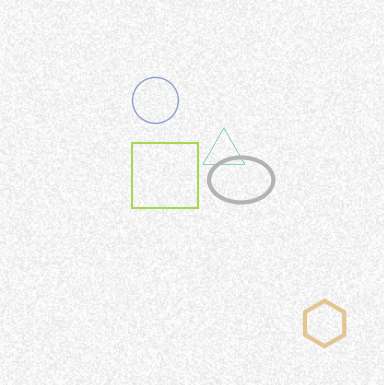[{"shape": "triangle", "thickness": 0.5, "radius": 0.32, "center": [0.582, 0.604]}, {"shape": "circle", "thickness": 1, "radius": 0.3, "center": [0.404, 0.739]}, {"shape": "square", "thickness": 1.5, "radius": 0.42, "center": [0.429, 0.543]}, {"shape": "hexagon", "thickness": 3, "radius": 0.29, "center": [0.843, 0.16]}, {"shape": "oval", "thickness": 3, "radius": 0.42, "center": [0.626, 0.533]}]